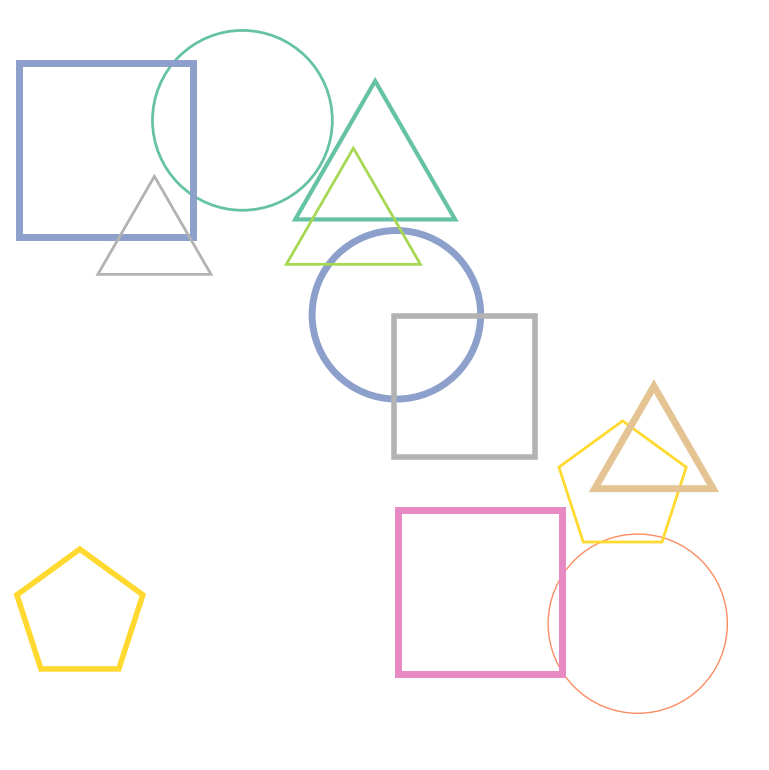[{"shape": "triangle", "thickness": 1.5, "radius": 0.6, "center": [0.487, 0.775]}, {"shape": "circle", "thickness": 1, "radius": 0.58, "center": [0.315, 0.844]}, {"shape": "circle", "thickness": 0.5, "radius": 0.58, "center": [0.828, 0.19]}, {"shape": "circle", "thickness": 2.5, "radius": 0.55, "center": [0.515, 0.591]}, {"shape": "square", "thickness": 2.5, "radius": 0.56, "center": [0.138, 0.805]}, {"shape": "square", "thickness": 2.5, "radius": 0.53, "center": [0.623, 0.231]}, {"shape": "triangle", "thickness": 1, "radius": 0.5, "center": [0.459, 0.707]}, {"shape": "pentagon", "thickness": 2, "radius": 0.43, "center": [0.104, 0.201]}, {"shape": "pentagon", "thickness": 1, "radius": 0.43, "center": [0.809, 0.366]}, {"shape": "triangle", "thickness": 2.5, "radius": 0.44, "center": [0.849, 0.41]}, {"shape": "square", "thickness": 2, "radius": 0.46, "center": [0.603, 0.498]}, {"shape": "triangle", "thickness": 1, "radius": 0.42, "center": [0.201, 0.686]}]